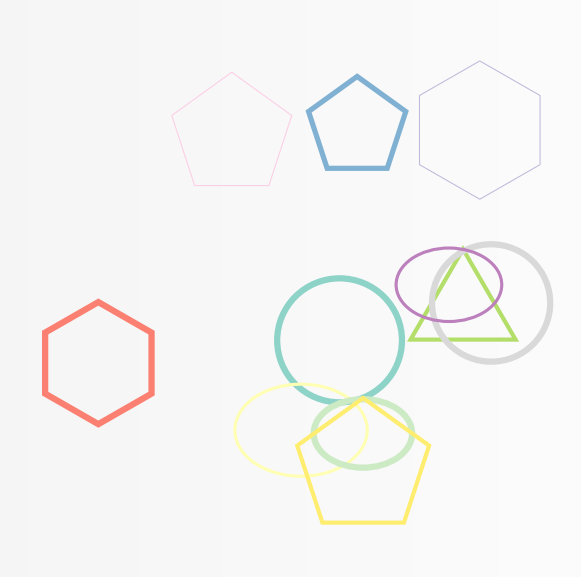[{"shape": "circle", "thickness": 3, "radius": 0.54, "center": [0.584, 0.41]}, {"shape": "oval", "thickness": 1.5, "radius": 0.57, "center": [0.518, 0.254]}, {"shape": "hexagon", "thickness": 0.5, "radius": 0.6, "center": [0.825, 0.774]}, {"shape": "hexagon", "thickness": 3, "radius": 0.53, "center": [0.169, 0.37]}, {"shape": "pentagon", "thickness": 2.5, "radius": 0.44, "center": [0.614, 0.779]}, {"shape": "triangle", "thickness": 2, "radius": 0.52, "center": [0.797, 0.463]}, {"shape": "pentagon", "thickness": 0.5, "radius": 0.54, "center": [0.399, 0.766]}, {"shape": "circle", "thickness": 3, "radius": 0.51, "center": [0.845, 0.475]}, {"shape": "oval", "thickness": 1.5, "radius": 0.45, "center": [0.772, 0.506]}, {"shape": "oval", "thickness": 3, "radius": 0.42, "center": [0.624, 0.249]}, {"shape": "pentagon", "thickness": 2, "radius": 0.6, "center": [0.625, 0.191]}]